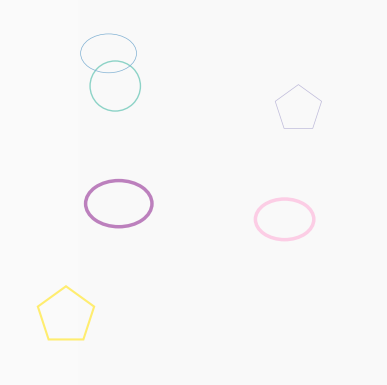[{"shape": "circle", "thickness": 1, "radius": 0.33, "center": [0.297, 0.777]}, {"shape": "pentagon", "thickness": 0.5, "radius": 0.31, "center": [0.77, 0.717]}, {"shape": "oval", "thickness": 0.5, "radius": 0.36, "center": [0.28, 0.861]}, {"shape": "oval", "thickness": 2.5, "radius": 0.38, "center": [0.734, 0.43]}, {"shape": "oval", "thickness": 2.5, "radius": 0.43, "center": [0.307, 0.471]}, {"shape": "pentagon", "thickness": 1.5, "radius": 0.38, "center": [0.17, 0.18]}]